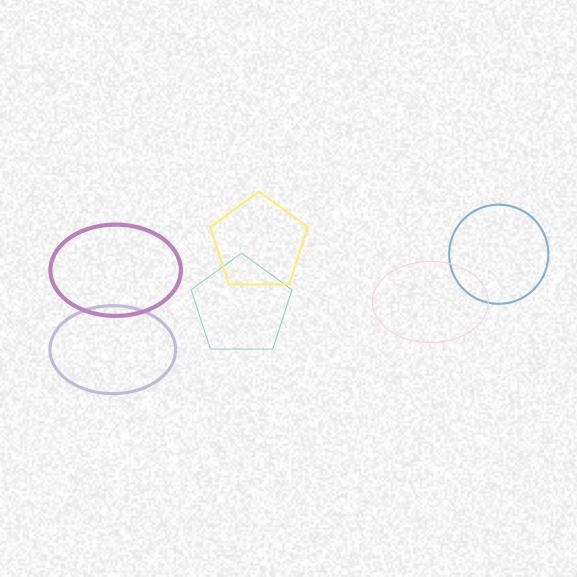[{"shape": "pentagon", "thickness": 0.5, "radius": 0.46, "center": [0.418, 0.469]}, {"shape": "oval", "thickness": 1.5, "radius": 0.54, "center": [0.195, 0.394]}, {"shape": "circle", "thickness": 1, "radius": 0.43, "center": [0.864, 0.559]}, {"shape": "oval", "thickness": 0.5, "radius": 0.5, "center": [0.745, 0.476]}, {"shape": "oval", "thickness": 2, "radius": 0.56, "center": [0.2, 0.531]}, {"shape": "pentagon", "thickness": 1, "radius": 0.44, "center": [0.449, 0.579]}]